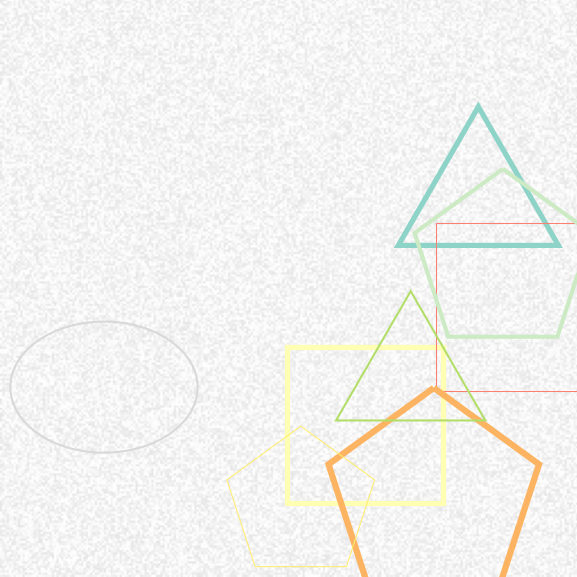[{"shape": "triangle", "thickness": 2.5, "radius": 0.8, "center": [0.828, 0.654]}, {"shape": "square", "thickness": 2.5, "radius": 0.68, "center": [0.633, 0.263]}, {"shape": "square", "thickness": 0.5, "radius": 0.73, "center": [0.9, 0.467]}, {"shape": "pentagon", "thickness": 3, "radius": 0.96, "center": [0.751, 0.136]}, {"shape": "triangle", "thickness": 1, "radius": 0.75, "center": [0.711, 0.346]}, {"shape": "oval", "thickness": 1, "radius": 0.81, "center": [0.18, 0.329]}, {"shape": "pentagon", "thickness": 2, "radius": 0.8, "center": [0.871, 0.546]}, {"shape": "pentagon", "thickness": 0.5, "radius": 0.67, "center": [0.521, 0.127]}]